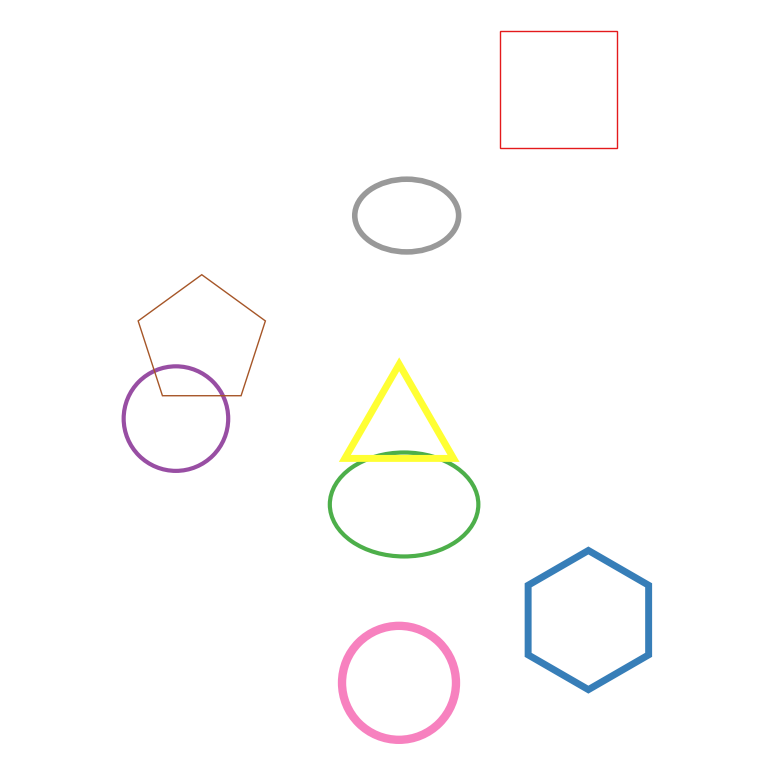[{"shape": "square", "thickness": 0.5, "radius": 0.38, "center": [0.725, 0.884]}, {"shape": "hexagon", "thickness": 2.5, "radius": 0.45, "center": [0.764, 0.195]}, {"shape": "oval", "thickness": 1.5, "radius": 0.48, "center": [0.525, 0.345]}, {"shape": "circle", "thickness": 1.5, "radius": 0.34, "center": [0.228, 0.456]}, {"shape": "triangle", "thickness": 2.5, "radius": 0.41, "center": [0.518, 0.445]}, {"shape": "pentagon", "thickness": 0.5, "radius": 0.43, "center": [0.262, 0.556]}, {"shape": "circle", "thickness": 3, "radius": 0.37, "center": [0.518, 0.113]}, {"shape": "oval", "thickness": 2, "radius": 0.34, "center": [0.528, 0.72]}]